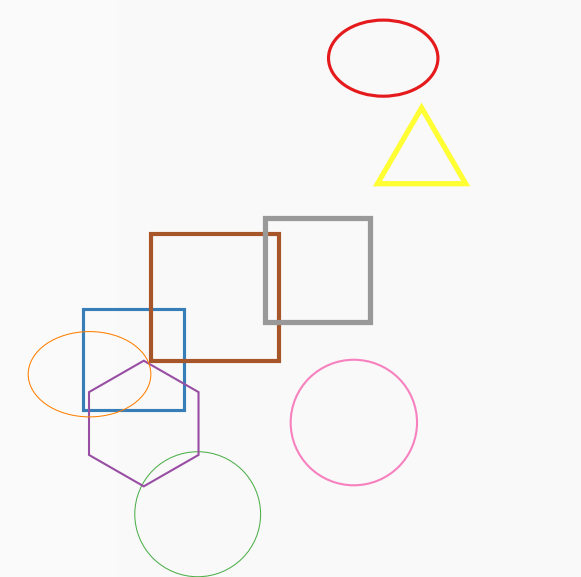[{"shape": "oval", "thickness": 1.5, "radius": 0.47, "center": [0.659, 0.898]}, {"shape": "square", "thickness": 1.5, "radius": 0.44, "center": [0.23, 0.377]}, {"shape": "circle", "thickness": 0.5, "radius": 0.54, "center": [0.34, 0.109]}, {"shape": "hexagon", "thickness": 1, "radius": 0.54, "center": [0.247, 0.266]}, {"shape": "oval", "thickness": 0.5, "radius": 0.53, "center": [0.154, 0.351]}, {"shape": "triangle", "thickness": 2.5, "radius": 0.44, "center": [0.725, 0.725]}, {"shape": "square", "thickness": 2, "radius": 0.55, "center": [0.37, 0.484]}, {"shape": "circle", "thickness": 1, "radius": 0.54, "center": [0.609, 0.267]}, {"shape": "square", "thickness": 2.5, "radius": 0.45, "center": [0.546, 0.532]}]